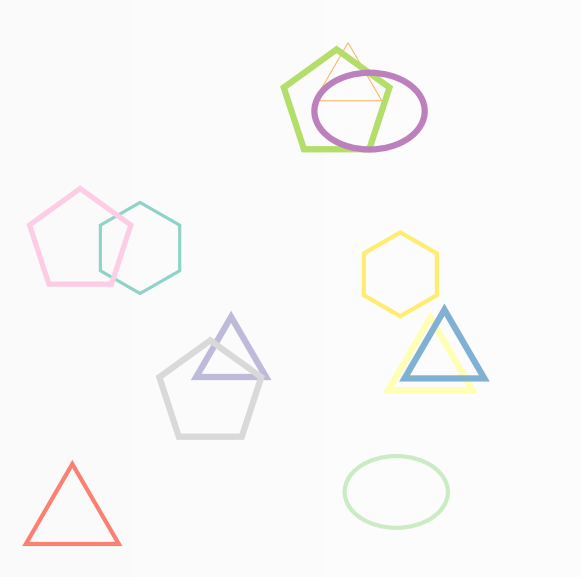[{"shape": "hexagon", "thickness": 1.5, "radius": 0.39, "center": [0.241, 0.57]}, {"shape": "triangle", "thickness": 3, "radius": 0.42, "center": [0.74, 0.365]}, {"shape": "triangle", "thickness": 3, "radius": 0.35, "center": [0.398, 0.381]}, {"shape": "triangle", "thickness": 2, "radius": 0.46, "center": [0.124, 0.103]}, {"shape": "triangle", "thickness": 3, "radius": 0.4, "center": [0.765, 0.384]}, {"shape": "triangle", "thickness": 0.5, "radius": 0.34, "center": [0.599, 0.858]}, {"shape": "pentagon", "thickness": 3, "radius": 0.48, "center": [0.579, 0.818]}, {"shape": "pentagon", "thickness": 2.5, "radius": 0.46, "center": [0.138, 0.581]}, {"shape": "pentagon", "thickness": 3, "radius": 0.46, "center": [0.362, 0.318]}, {"shape": "oval", "thickness": 3, "radius": 0.47, "center": [0.636, 0.807]}, {"shape": "oval", "thickness": 2, "radius": 0.44, "center": [0.682, 0.147]}, {"shape": "hexagon", "thickness": 2, "radius": 0.36, "center": [0.689, 0.524]}]